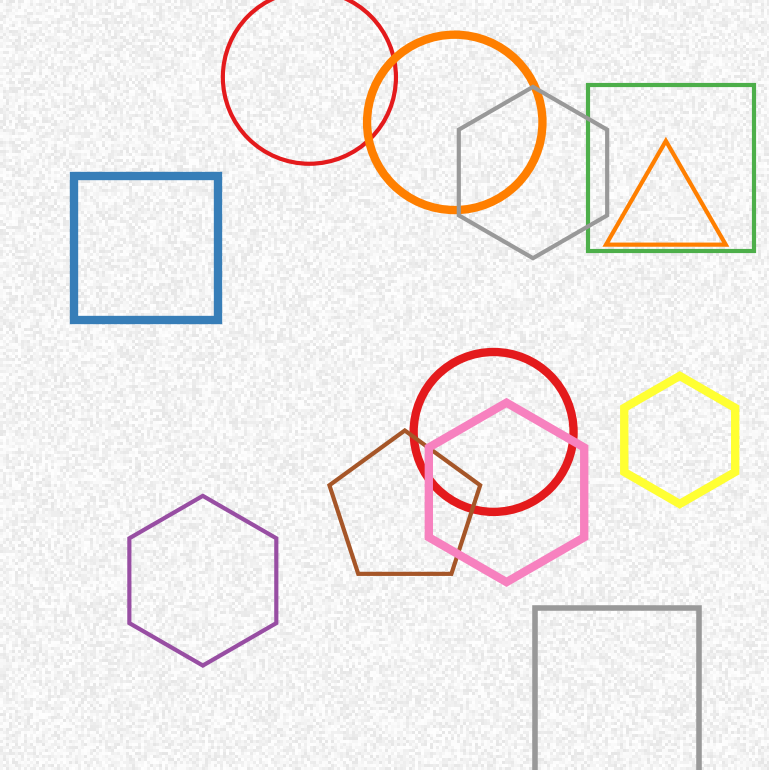[{"shape": "circle", "thickness": 3, "radius": 0.52, "center": [0.641, 0.439]}, {"shape": "circle", "thickness": 1.5, "radius": 0.56, "center": [0.402, 0.9]}, {"shape": "square", "thickness": 3, "radius": 0.47, "center": [0.19, 0.678]}, {"shape": "square", "thickness": 1.5, "radius": 0.54, "center": [0.872, 0.782]}, {"shape": "hexagon", "thickness": 1.5, "radius": 0.55, "center": [0.263, 0.246]}, {"shape": "triangle", "thickness": 1.5, "radius": 0.45, "center": [0.865, 0.727]}, {"shape": "circle", "thickness": 3, "radius": 0.57, "center": [0.591, 0.841]}, {"shape": "hexagon", "thickness": 3, "radius": 0.42, "center": [0.883, 0.429]}, {"shape": "pentagon", "thickness": 1.5, "radius": 0.51, "center": [0.526, 0.338]}, {"shape": "hexagon", "thickness": 3, "radius": 0.58, "center": [0.658, 0.361]}, {"shape": "square", "thickness": 2, "radius": 0.53, "center": [0.801, 0.103]}, {"shape": "hexagon", "thickness": 1.5, "radius": 0.56, "center": [0.692, 0.776]}]